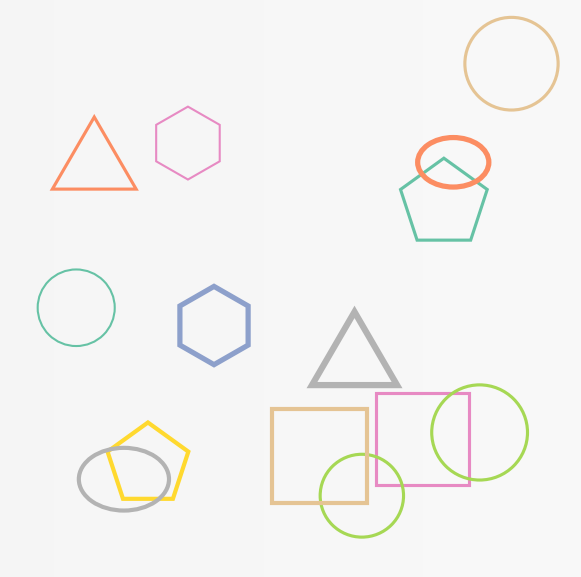[{"shape": "pentagon", "thickness": 1.5, "radius": 0.39, "center": [0.764, 0.647]}, {"shape": "circle", "thickness": 1, "radius": 0.33, "center": [0.131, 0.466]}, {"shape": "triangle", "thickness": 1.5, "radius": 0.42, "center": [0.162, 0.713]}, {"shape": "oval", "thickness": 2.5, "radius": 0.31, "center": [0.78, 0.718]}, {"shape": "hexagon", "thickness": 2.5, "radius": 0.34, "center": [0.368, 0.435]}, {"shape": "square", "thickness": 1.5, "radius": 0.4, "center": [0.727, 0.24]}, {"shape": "hexagon", "thickness": 1, "radius": 0.32, "center": [0.323, 0.751]}, {"shape": "circle", "thickness": 1.5, "radius": 0.41, "center": [0.825, 0.25]}, {"shape": "circle", "thickness": 1.5, "radius": 0.36, "center": [0.623, 0.141]}, {"shape": "pentagon", "thickness": 2, "radius": 0.37, "center": [0.255, 0.194]}, {"shape": "circle", "thickness": 1.5, "radius": 0.4, "center": [0.88, 0.889]}, {"shape": "square", "thickness": 2, "radius": 0.41, "center": [0.549, 0.209]}, {"shape": "triangle", "thickness": 3, "radius": 0.42, "center": [0.61, 0.375]}, {"shape": "oval", "thickness": 2, "radius": 0.39, "center": [0.213, 0.169]}]